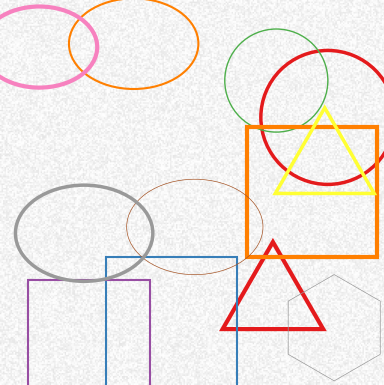[{"shape": "circle", "thickness": 2.5, "radius": 0.87, "center": [0.852, 0.695]}, {"shape": "triangle", "thickness": 3, "radius": 0.75, "center": [0.709, 0.221]}, {"shape": "square", "thickness": 1.5, "radius": 0.85, "center": [0.445, 0.164]}, {"shape": "circle", "thickness": 1, "radius": 0.67, "center": [0.718, 0.791]}, {"shape": "square", "thickness": 1.5, "radius": 0.79, "center": [0.231, 0.113]}, {"shape": "square", "thickness": 3, "radius": 0.84, "center": [0.81, 0.501]}, {"shape": "oval", "thickness": 1.5, "radius": 0.84, "center": [0.347, 0.886]}, {"shape": "triangle", "thickness": 2.5, "radius": 0.74, "center": [0.843, 0.572]}, {"shape": "oval", "thickness": 0.5, "radius": 0.89, "center": [0.506, 0.411]}, {"shape": "oval", "thickness": 3, "radius": 0.75, "center": [0.102, 0.878]}, {"shape": "oval", "thickness": 2.5, "radius": 0.89, "center": [0.219, 0.394]}, {"shape": "hexagon", "thickness": 0.5, "radius": 0.69, "center": [0.868, 0.149]}]